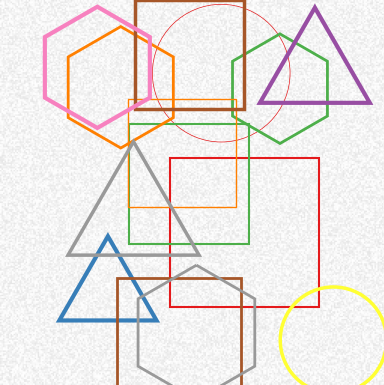[{"shape": "circle", "thickness": 0.5, "radius": 0.89, "center": [0.575, 0.81]}, {"shape": "square", "thickness": 1.5, "radius": 0.97, "center": [0.636, 0.395]}, {"shape": "triangle", "thickness": 3, "radius": 0.73, "center": [0.28, 0.241]}, {"shape": "hexagon", "thickness": 2, "radius": 0.71, "center": [0.727, 0.77]}, {"shape": "square", "thickness": 1.5, "radius": 0.78, "center": [0.492, 0.521]}, {"shape": "triangle", "thickness": 3, "radius": 0.82, "center": [0.818, 0.815]}, {"shape": "hexagon", "thickness": 2, "radius": 0.79, "center": [0.314, 0.773]}, {"shape": "square", "thickness": 1, "radius": 0.7, "center": [0.473, 0.602]}, {"shape": "circle", "thickness": 2.5, "radius": 0.69, "center": [0.866, 0.116]}, {"shape": "square", "thickness": 2.5, "radius": 0.71, "center": [0.492, 0.858]}, {"shape": "square", "thickness": 2, "radius": 0.81, "center": [0.466, 0.116]}, {"shape": "hexagon", "thickness": 3, "radius": 0.79, "center": [0.253, 0.825]}, {"shape": "hexagon", "thickness": 2, "radius": 0.88, "center": [0.51, 0.136]}, {"shape": "triangle", "thickness": 2.5, "radius": 0.98, "center": [0.347, 0.436]}]